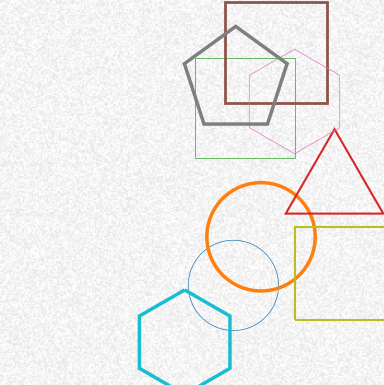[{"shape": "circle", "thickness": 0.5, "radius": 0.59, "center": [0.606, 0.259]}, {"shape": "circle", "thickness": 2.5, "radius": 0.7, "center": [0.678, 0.385]}, {"shape": "square", "thickness": 0.5, "radius": 0.65, "center": [0.636, 0.719]}, {"shape": "triangle", "thickness": 1.5, "radius": 0.73, "center": [0.869, 0.518]}, {"shape": "square", "thickness": 2, "radius": 0.66, "center": [0.717, 0.864]}, {"shape": "hexagon", "thickness": 0.5, "radius": 0.68, "center": [0.765, 0.736]}, {"shape": "pentagon", "thickness": 2.5, "radius": 0.7, "center": [0.612, 0.791]}, {"shape": "square", "thickness": 1.5, "radius": 0.61, "center": [0.888, 0.29]}, {"shape": "hexagon", "thickness": 2.5, "radius": 0.68, "center": [0.48, 0.111]}]